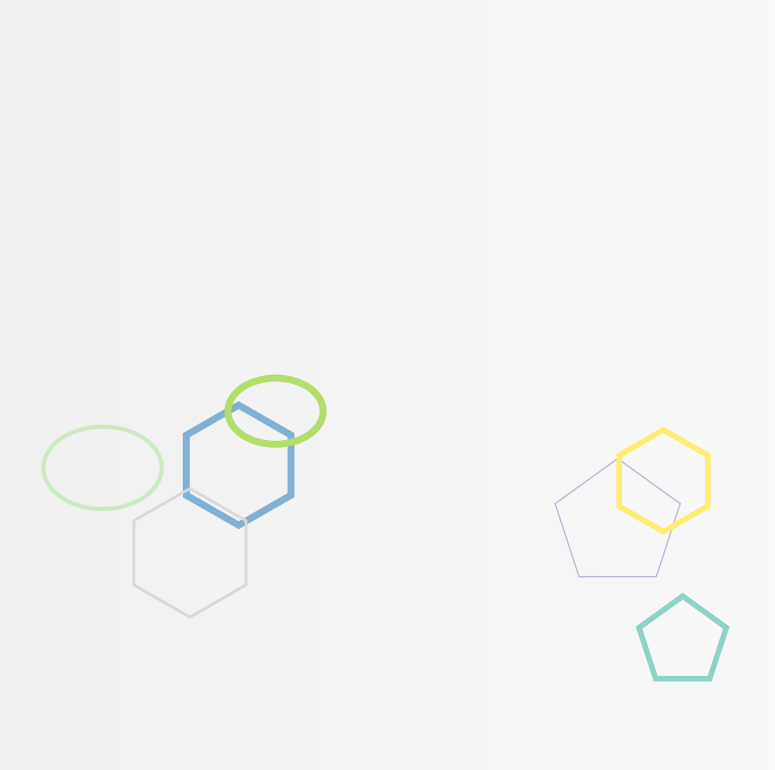[{"shape": "pentagon", "thickness": 2, "radius": 0.3, "center": [0.881, 0.167]}, {"shape": "pentagon", "thickness": 0.5, "radius": 0.42, "center": [0.797, 0.32]}, {"shape": "hexagon", "thickness": 2.5, "radius": 0.39, "center": [0.308, 0.396]}, {"shape": "oval", "thickness": 2.5, "radius": 0.31, "center": [0.356, 0.466]}, {"shape": "hexagon", "thickness": 1, "radius": 0.42, "center": [0.245, 0.282]}, {"shape": "oval", "thickness": 1.5, "radius": 0.38, "center": [0.132, 0.392]}, {"shape": "hexagon", "thickness": 2, "radius": 0.33, "center": [0.856, 0.376]}]